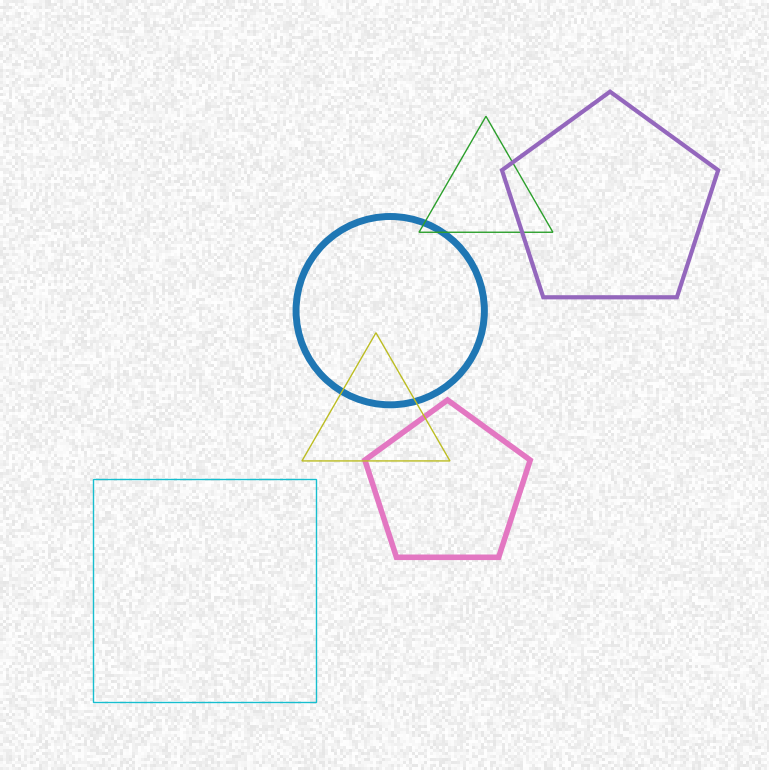[{"shape": "circle", "thickness": 2.5, "radius": 0.61, "center": [0.507, 0.597]}, {"shape": "triangle", "thickness": 0.5, "radius": 0.5, "center": [0.631, 0.749]}, {"shape": "pentagon", "thickness": 1.5, "radius": 0.74, "center": [0.792, 0.733]}, {"shape": "pentagon", "thickness": 2, "radius": 0.56, "center": [0.581, 0.368]}, {"shape": "triangle", "thickness": 0.5, "radius": 0.55, "center": [0.488, 0.457]}, {"shape": "square", "thickness": 0.5, "radius": 0.72, "center": [0.266, 0.233]}]